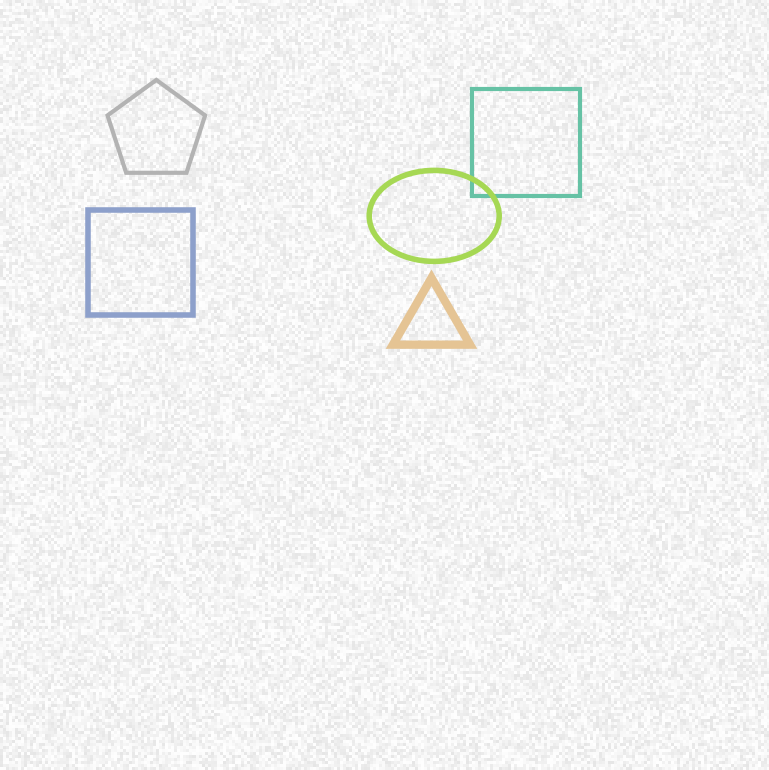[{"shape": "square", "thickness": 1.5, "radius": 0.35, "center": [0.683, 0.815]}, {"shape": "square", "thickness": 2, "radius": 0.34, "center": [0.183, 0.659]}, {"shape": "oval", "thickness": 2, "radius": 0.42, "center": [0.564, 0.72]}, {"shape": "triangle", "thickness": 3, "radius": 0.29, "center": [0.56, 0.581]}, {"shape": "pentagon", "thickness": 1.5, "radius": 0.33, "center": [0.203, 0.83]}]